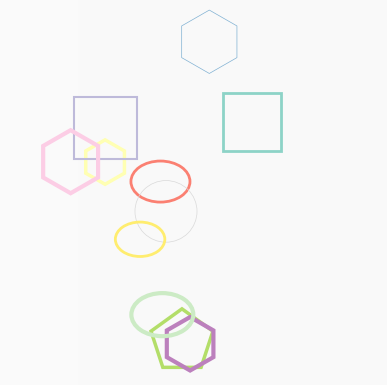[{"shape": "square", "thickness": 2, "radius": 0.38, "center": [0.65, 0.684]}, {"shape": "hexagon", "thickness": 2.5, "radius": 0.29, "center": [0.271, 0.579]}, {"shape": "square", "thickness": 1.5, "radius": 0.41, "center": [0.273, 0.667]}, {"shape": "oval", "thickness": 2, "radius": 0.38, "center": [0.414, 0.528]}, {"shape": "hexagon", "thickness": 0.5, "radius": 0.41, "center": [0.54, 0.892]}, {"shape": "pentagon", "thickness": 2.5, "radius": 0.42, "center": [0.47, 0.114]}, {"shape": "hexagon", "thickness": 3, "radius": 0.41, "center": [0.182, 0.58]}, {"shape": "circle", "thickness": 0.5, "radius": 0.4, "center": [0.428, 0.451]}, {"shape": "hexagon", "thickness": 3, "radius": 0.35, "center": [0.491, 0.107]}, {"shape": "oval", "thickness": 3, "radius": 0.4, "center": [0.419, 0.183]}, {"shape": "oval", "thickness": 2, "radius": 0.32, "center": [0.362, 0.378]}]